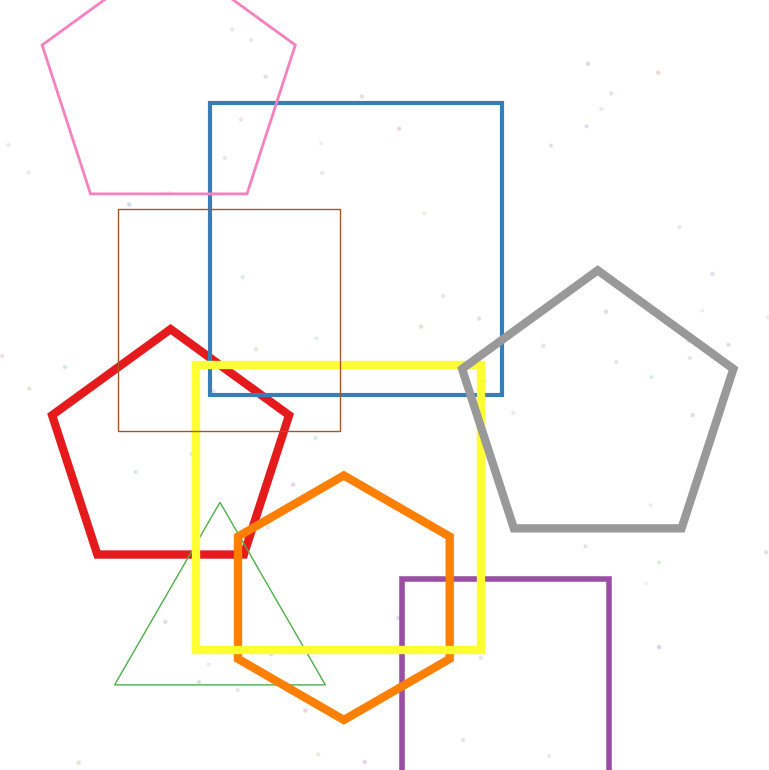[{"shape": "pentagon", "thickness": 3, "radius": 0.81, "center": [0.222, 0.411]}, {"shape": "square", "thickness": 1.5, "radius": 0.95, "center": [0.462, 0.677]}, {"shape": "triangle", "thickness": 0.5, "radius": 0.79, "center": [0.286, 0.19]}, {"shape": "square", "thickness": 2, "radius": 0.67, "center": [0.656, 0.114]}, {"shape": "hexagon", "thickness": 3, "radius": 0.79, "center": [0.447, 0.224]}, {"shape": "square", "thickness": 3, "radius": 0.93, "center": [0.439, 0.341]}, {"shape": "square", "thickness": 0.5, "radius": 0.72, "center": [0.297, 0.584]}, {"shape": "pentagon", "thickness": 1, "radius": 0.86, "center": [0.219, 0.888]}, {"shape": "pentagon", "thickness": 3, "radius": 0.93, "center": [0.776, 0.464]}]